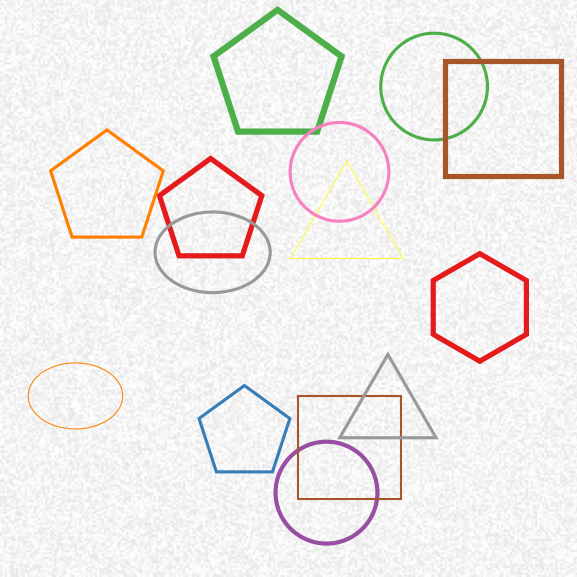[{"shape": "pentagon", "thickness": 2.5, "radius": 0.47, "center": [0.365, 0.632]}, {"shape": "hexagon", "thickness": 2.5, "radius": 0.47, "center": [0.831, 0.467]}, {"shape": "pentagon", "thickness": 1.5, "radius": 0.41, "center": [0.423, 0.249]}, {"shape": "circle", "thickness": 1.5, "radius": 0.46, "center": [0.752, 0.849]}, {"shape": "pentagon", "thickness": 3, "radius": 0.58, "center": [0.481, 0.866]}, {"shape": "circle", "thickness": 2, "radius": 0.44, "center": [0.565, 0.146]}, {"shape": "pentagon", "thickness": 1.5, "radius": 0.51, "center": [0.185, 0.672]}, {"shape": "oval", "thickness": 0.5, "radius": 0.41, "center": [0.131, 0.314]}, {"shape": "triangle", "thickness": 0.5, "radius": 0.56, "center": [0.601, 0.608]}, {"shape": "square", "thickness": 1, "radius": 0.45, "center": [0.606, 0.224]}, {"shape": "square", "thickness": 2.5, "radius": 0.5, "center": [0.871, 0.794]}, {"shape": "circle", "thickness": 1.5, "radius": 0.43, "center": [0.588, 0.702]}, {"shape": "oval", "thickness": 1.5, "radius": 0.5, "center": [0.368, 0.562]}, {"shape": "triangle", "thickness": 1.5, "radius": 0.48, "center": [0.672, 0.289]}]